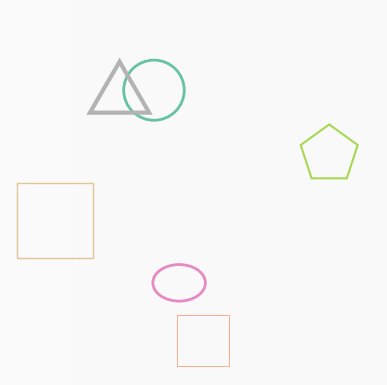[{"shape": "circle", "thickness": 2, "radius": 0.39, "center": [0.397, 0.766]}, {"shape": "square", "thickness": 0.5, "radius": 0.33, "center": [0.524, 0.116]}, {"shape": "oval", "thickness": 2, "radius": 0.34, "center": [0.462, 0.265]}, {"shape": "pentagon", "thickness": 1.5, "radius": 0.39, "center": [0.85, 0.599]}, {"shape": "square", "thickness": 1, "radius": 0.49, "center": [0.141, 0.427]}, {"shape": "triangle", "thickness": 3, "radius": 0.44, "center": [0.309, 0.751]}]